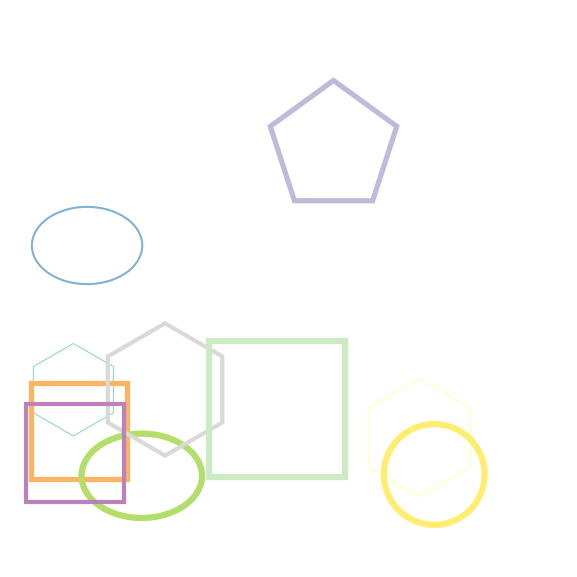[{"shape": "hexagon", "thickness": 0.5, "radius": 0.4, "center": [0.127, 0.324]}, {"shape": "hexagon", "thickness": 0.5, "radius": 0.51, "center": [0.726, 0.242]}, {"shape": "pentagon", "thickness": 2.5, "radius": 0.58, "center": [0.578, 0.745]}, {"shape": "oval", "thickness": 1, "radius": 0.48, "center": [0.151, 0.574]}, {"shape": "square", "thickness": 2.5, "radius": 0.41, "center": [0.136, 0.253]}, {"shape": "oval", "thickness": 3, "radius": 0.52, "center": [0.245, 0.175]}, {"shape": "hexagon", "thickness": 2, "radius": 0.57, "center": [0.286, 0.325]}, {"shape": "square", "thickness": 2, "radius": 0.42, "center": [0.13, 0.215]}, {"shape": "square", "thickness": 3, "radius": 0.59, "center": [0.48, 0.291]}, {"shape": "circle", "thickness": 3, "radius": 0.44, "center": [0.752, 0.178]}]